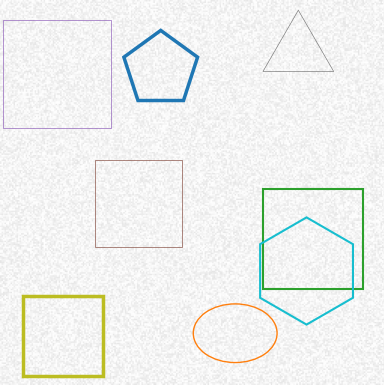[{"shape": "pentagon", "thickness": 2.5, "radius": 0.5, "center": [0.417, 0.82]}, {"shape": "oval", "thickness": 1, "radius": 0.54, "center": [0.611, 0.134]}, {"shape": "square", "thickness": 1.5, "radius": 0.65, "center": [0.813, 0.379]}, {"shape": "square", "thickness": 0.5, "radius": 0.7, "center": [0.148, 0.808]}, {"shape": "square", "thickness": 0.5, "radius": 0.56, "center": [0.36, 0.471]}, {"shape": "triangle", "thickness": 0.5, "radius": 0.53, "center": [0.775, 0.867]}, {"shape": "square", "thickness": 2.5, "radius": 0.52, "center": [0.164, 0.128]}, {"shape": "hexagon", "thickness": 1.5, "radius": 0.7, "center": [0.796, 0.296]}]